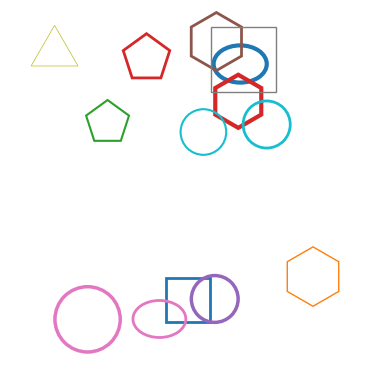[{"shape": "square", "thickness": 2, "radius": 0.29, "center": [0.489, 0.222]}, {"shape": "oval", "thickness": 3, "radius": 0.34, "center": [0.624, 0.834]}, {"shape": "hexagon", "thickness": 1, "radius": 0.39, "center": [0.813, 0.282]}, {"shape": "pentagon", "thickness": 1.5, "radius": 0.29, "center": [0.279, 0.682]}, {"shape": "hexagon", "thickness": 3, "radius": 0.34, "center": [0.619, 0.737]}, {"shape": "pentagon", "thickness": 2, "radius": 0.32, "center": [0.381, 0.849]}, {"shape": "circle", "thickness": 2.5, "radius": 0.3, "center": [0.558, 0.223]}, {"shape": "hexagon", "thickness": 2, "radius": 0.38, "center": [0.562, 0.892]}, {"shape": "circle", "thickness": 2.5, "radius": 0.42, "center": [0.227, 0.171]}, {"shape": "oval", "thickness": 2, "radius": 0.34, "center": [0.414, 0.171]}, {"shape": "square", "thickness": 1, "radius": 0.42, "center": [0.632, 0.846]}, {"shape": "triangle", "thickness": 0.5, "radius": 0.35, "center": [0.142, 0.864]}, {"shape": "circle", "thickness": 2, "radius": 0.31, "center": [0.693, 0.677]}, {"shape": "circle", "thickness": 1.5, "radius": 0.3, "center": [0.528, 0.657]}]